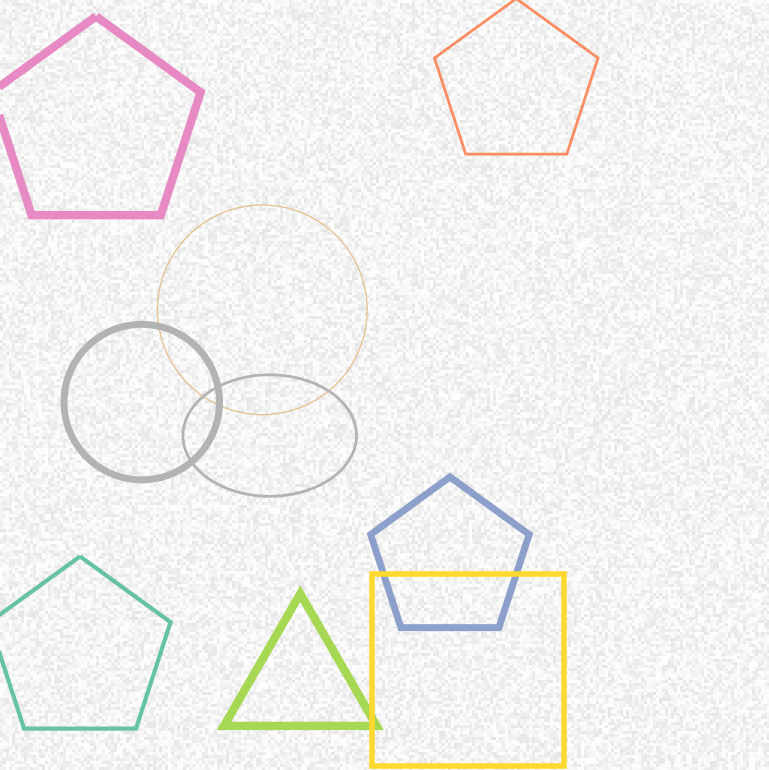[{"shape": "pentagon", "thickness": 1.5, "radius": 0.62, "center": [0.104, 0.154]}, {"shape": "pentagon", "thickness": 1, "radius": 0.56, "center": [0.67, 0.89]}, {"shape": "pentagon", "thickness": 2.5, "radius": 0.54, "center": [0.584, 0.272]}, {"shape": "pentagon", "thickness": 3, "radius": 0.71, "center": [0.125, 0.836]}, {"shape": "triangle", "thickness": 3, "radius": 0.57, "center": [0.39, 0.114]}, {"shape": "square", "thickness": 2, "radius": 0.62, "center": [0.607, 0.13]}, {"shape": "circle", "thickness": 0.5, "radius": 0.68, "center": [0.341, 0.598]}, {"shape": "circle", "thickness": 2.5, "radius": 0.5, "center": [0.184, 0.478]}, {"shape": "oval", "thickness": 1, "radius": 0.56, "center": [0.35, 0.434]}]